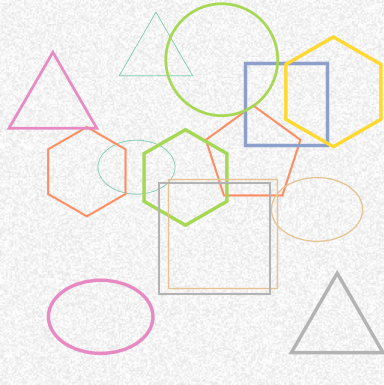[{"shape": "triangle", "thickness": 0.5, "radius": 0.55, "center": [0.405, 0.858]}, {"shape": "oval", "thickness": 0.5, "radius": 0.5, "center": [0.355, 0.566]}, {"shape": "hexagon", "thickness": 1.5, "radius": 0.58, "center": [0.226, 0.554]}, {"shape": "pentagon", "thickness": 1.5, "radius": 0.65, "center": [0.658, 0.597]}, {"shape": "square", "thickness": 2.5, "radius": 0.53, "center": [0.743, 0.729]}, {"shape": "oval", "thickness": 2.5, "radius": 0.68, "center": [0.262, 0.177]}, {"shape": "triangle", "thickness": 2, "radius": 0.66, "center": [0.137, 0.733]}, {"shape": "circle", "thickness": 2, "radius": 0.73, "center": [0.576, 0.845]}, {"shape": "hexagon", "thickness": 2.5, "radius": 0.62, "center": [0.482, 0.539]}, {"shape": "hexagon", "thickness": 2.5, "radius": 0.71, "center": [0.866, 0.761]}, {"shape": "oval", "thickness": 1, "radius": 0.59, "center": [0.823, 0.456]}, {"shape": "square", "thickness": 1, "radius": 0.71, "center": [0.578, 0.392]}, {"shape": "square", "thickness": 1.5, "radius": 0.72, "center": [0.557, 0.381]}, {"shape": "triangle", "thickness": 2.5, "radius": 0.69, "center": [0.876, 0.153]}]